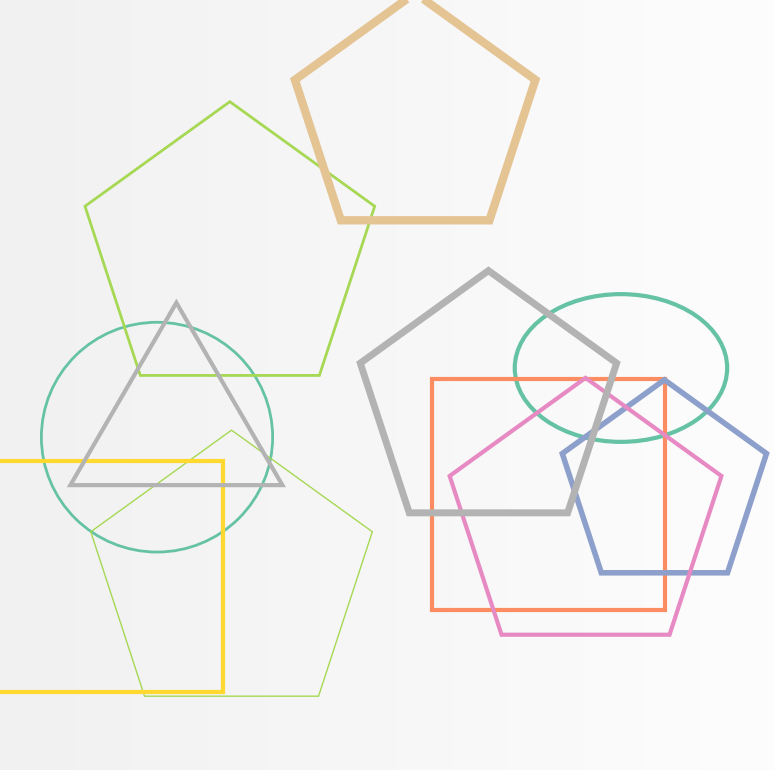[{"shape": "oval", "thickness": 1.5, "radius": 0.69, "center": [0.801, 0.522]}, {"shape": "circle", "thickness": 1, "radius": 0.75, "center": [0.203, 0.432]}, {"shape": "square", "thickness": 1.5, "radius": 0.75, "center": [0.708, 0.358]}, {"shape": "pentagon", "thickness": 2, "radius": 0.69, "center": [0.857, 0.368]}, {"shape": "pentagon", "thickness": 1.5, "radius": 0.92, "center": [0.756, 0.325]}, {"shape": "pentagon", "thickness": 0.5, "radius": 0.95, "center": [0.299, 0.25]}, {"shape": "pentagon", "thickness": 1, "radius": 0.98, "center": [0.297, 0.671]}, {"shape": "square", "thickness": 1.5, "radius": 0.75, "center": [0.137, 0.251]}, {"shape": "pentagon", "thickness": 3, "radius": 0.82, "center": [0.536, 0.846]}, {"shape": "triangle", "thickness": 1.5, "radius": 0.79, "center": [0.228, 0.449]}, {"shape": "pentagon", "thickness": 2.5, "radius": 0.87, "center": [0.63, 0.475]}]